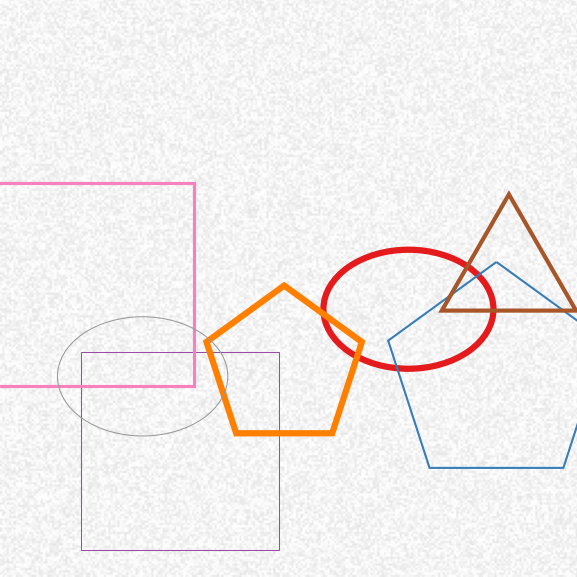[{"shape": "oval", "thickness": 3, "radius": 0.74, "center": [0.707, 0.464]}, {"shape": "pentagon", "thickness": 1, "radius": 0.99, "center": [0.86, 0.348]}, {"shape": "square", "thickness": 0.5, "radius": 0.86, "center": [0.311, 0.218]}, {"shape": "pentagon", "thickness": 3, "radius": 0.71, "center": [0.492, 0.363]}, {"shape": "triangle", "thickness": 2, "radius": 0.67, "center": [0.881, 0.528]}, {"shape": "square", "thickness": 1.5, "radius": 0.88, "center": [0.16, 0.507]}, {"shape": "oval", "thickness": 0.5, "radius": 0.74, "center": [0.247, 0.347]}]